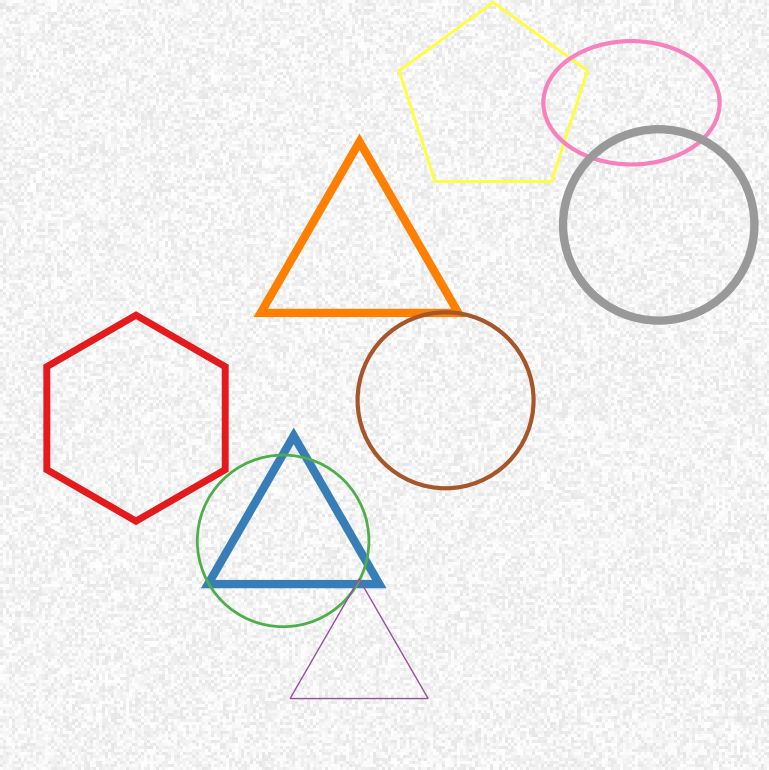[{"shape": "hexagon", "thickness": 2.5, "radius": 0.67, "center": [0.177, 0.457]}, {"shape": "triangle", "thickness": 3, "radius": 0.64, "center": [0.381, 0.306]}, {"shape": "circle", "thickness": 1, "radius": 0.56, "center": [0.368, 0.298]}, {"shape": "triangle", "thickness": 0.5, "radius": 0.52, "center": [0.466, 0.145]}, {"shape": "triangle", "thickness": 3, "radius": 0.74, "center": [0.467, 0.668]}, {"shape": "pentagon", "thickness": 1, "radius": 0.64, "center": [0.641, 0.868]}, {"shape": "circle", "thickness": 1.5, "radius": 0.57, "center": [0.579, 0.48]}, {"shape": "oval", "thickness": 1.5, "radius": 0.57, "center": [0.82, 0.867]}, {"shape": "circle", "thickness": 3, "radius": 0.62, "center": [0.855, 0.708]}]